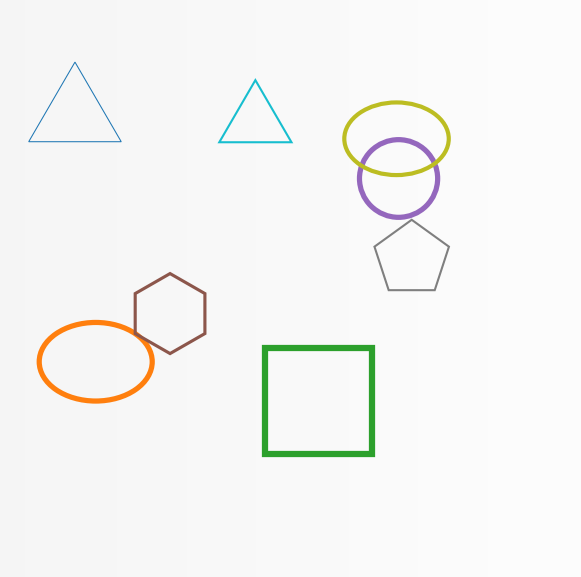[{"shape": "triangle", "thickness": 0.5, "radius": 0.46, "center": [0.129, 0.8]}, {"shape": "oval", "thickness": 2.5, "radius": 0.49, "center": [0.165, 0.373]}, {"shape": "square", "thickness": 3, "radius": 0.46, "center": [0.548, 0.304]}, {"shape": "circle", "thickness": 2.5, "radius": 0.34, "center": [0.686, 0.69]}, {"shape": "hexagon", "thickness": 1.5, "radius": 0.35, "center": [0.293, 0.456]}, {"shape": "pentagon", "thickness": 1, "radius": 0.34, "center": [0.708, 0.551]}, {"shape": "oval", "thickness": 2, "radius": 0.45, "center": [0.682, 0.759]}, {"shape": "triangle", "thickness": 1, "radius": 0.36, "center": [0.439, 0.789]}]